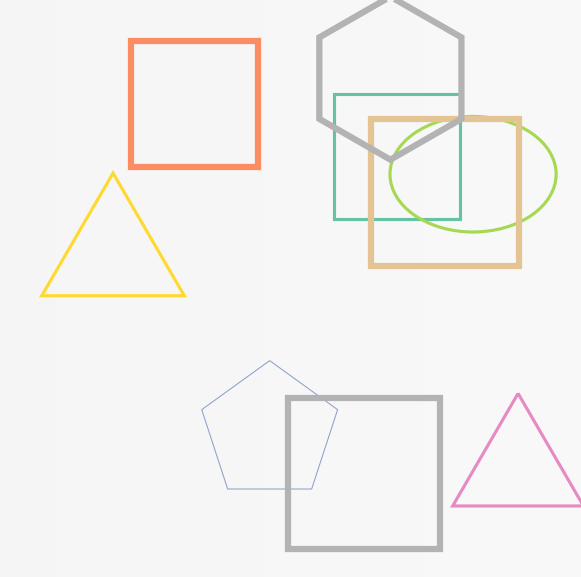[{"shape": "square", "thickness": 1.5, "radius": 0.54, "center": [0.683, 0.728]}, {"shape": "square", "thickness": 3, "radius": 0.55, "center": [0.335, 0.819]}, {"shape": "pentagon", "thickness": 0.5, "radius": 0.61, "center": [0.464, 0.252]}, {"shape": "triangle", "thickness": 1.5, "radius": 0.65, "center": [0.891, 0.188]}, {"shape": "oval", "thickness": 1.5, "radius": 0.71, "center": [0.814, 0.697]}, {"shape": "triangle", "thickness": 1.5, "radius": 0.71, "center": [0.194, 0.558]}, {"shape": "square", "thickness": 3, "radius": 0.64, "center": [0.765, 0.666]}, {"shape": "square", "thickness": 3, "radius": 0.65, "center": [0.626, 0.179]}, {"shape": "hexagon", "thickness": 3, "radius": 0.71, "center": [0.672, 0.864]}]